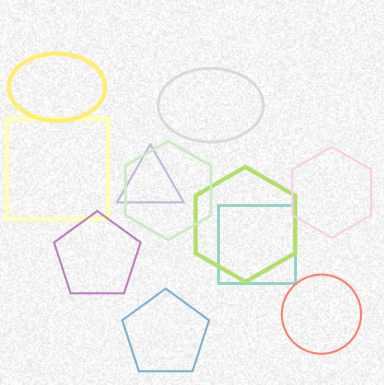[{"shape": "square", "thickness": 2, "radius": 0.51, "center": [0.666, 0.366]}, {"shape": "square", "thickness": 3, "radius": 0.66, "center": [0.149, 0.561]}, {"shape": "triangle", "thickness": 1.5, "radius": 0.5, "center": [0.391, 0.524]}, {"shape": "circle", "thickness": 1.5, "radius": 0.51, "center": [0.835, 0.184]}, {"shape": "pentagon", "thickness": 1.5, "radius": 0.59, "center": [0.43, 0.132]}, {"shape": "hexagon", "thickness": 3, "radius": 0.75, "center": [0.637, 0.417]}, {"shape": "hexagon", "thickness": 1.5, "radius": 0.59, "center": [0.862, 0.5]}, {"shape": "oval", "thickness": 2, "radius": 0.68, "center": [0.547, 0.727]}, {"shape": "pentagon", "thickness": 1.5, "radius": 0.59, "center": [0.253, 0.334]}, {"shape": "hexagon", "thickness": 2, "radius": 0.64, "center": [0.437, 0.505]}, {"shape": "oval", "thickness": 3, "radius": 0.63, "center": [0.148, 0.774]}]